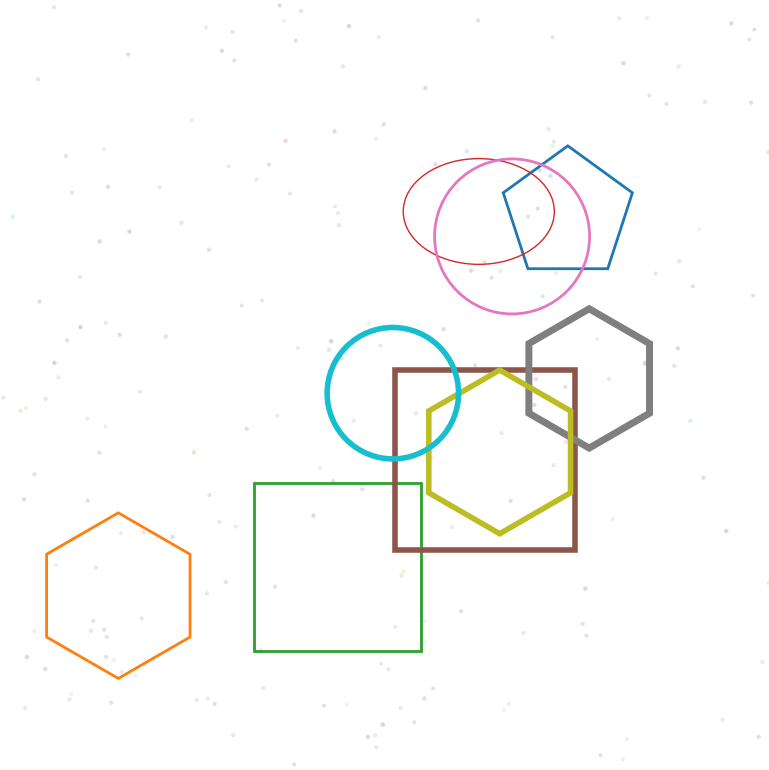[{"shape": "pentagon", "thickness": 1, "radius": 0.44, "center": [0.737, 0.722]}, {"shape": "hexagon", "thickness": 1, "radius": 0.54, "center": [0.154, 0.226]}, {"shape": "square", "thickness": 1, "radius": 0.54, "center": [0.438, 0.264]}, {"shape": "oval", "thickness": 0.5, "radius": 0.49, "center": [0.622, 0.725]}, {"shape": "square", "thickness": 2, "radius": 0.58, "center": [0.63, 0.402]}, {"shape": "circle", "thickness": 1, "radius": 0.5, "center": [0.665, 0.693]}, {"shape": "hexagon", "thickness": 2.5, "radius": 0.45, "center": [0.765, 0.509]}, {"shape": "hexagon", "thickness": 2, "radius": 0.53, "center": [0.649, 0.413]}, {"shape": "circle", "thickness": 2, "radius": 0.43, "center": [0.51, 0.489]}]